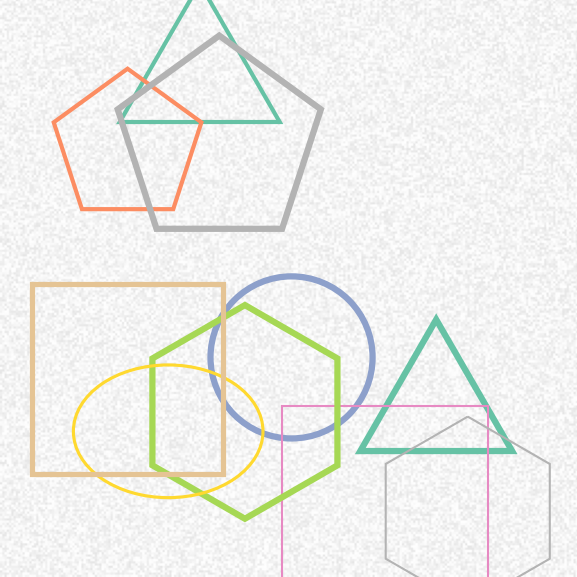[{"shape": "triangle", "thickness": 2, "radius": 0.8, "center": [0.346, 0.868]}, {"shape": "triangle", "thickness": 3, "radius": 0.76, "center": [0.755, 0.294]}, {"shape": "pentagon", "thickness": 2, "radius": 0.67, "center": [0.221, 0.746]}, {"shape": "circle", "thickness": 3, "radius": 0.7, "center": [0.505, 0.38]}, {"shape": "square", "thickness": 1, "radius": 0.89, "center": [0.666, 0.118]}, {"shape": "hexagon", "thickness": 3, "radius": 0.92, "center": [0.424, 0.286]}, {"shape": "oval", "thickness": 1.5, "radius": 0.82, "center": [0.291, 0.252]}, {"shape": "square", "thickness": 2.5, "radius": 0.82, "center": [0.221, 0.343]}, {"shape": "hexagon", "thickness": 1, "radius": 0.82, "center": [0.81, 0.114]}, {"shape": "pentagon", "thickness": 3, "radius": 0.92, "center": [0.38, 0.753]}]